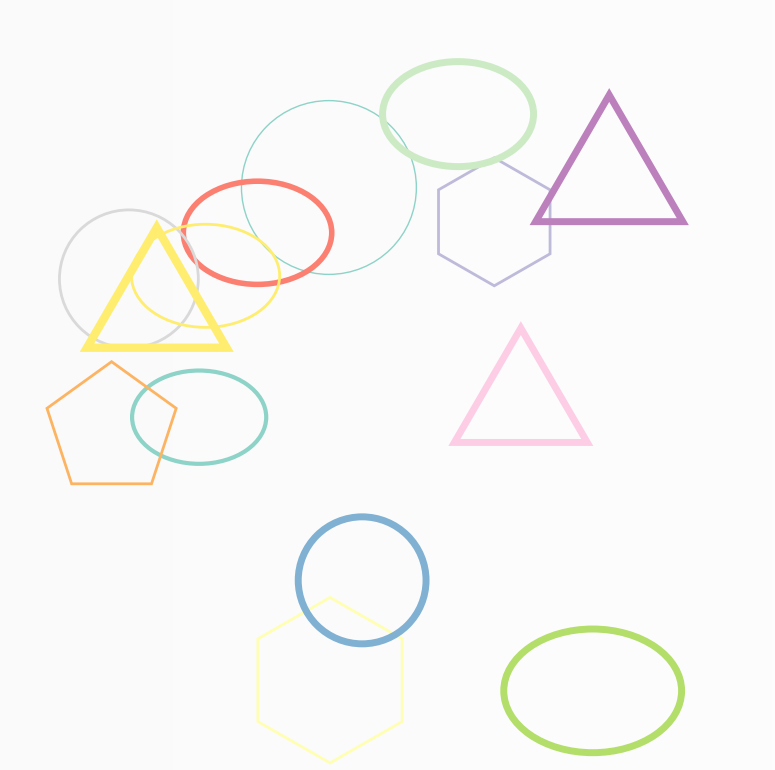[{"shape": "circle", "thickness": 0.5, "radius": 0.56, "center": [0.424, 0.756]}, {"shape": "oval", "thickness": 1.5, "radius": 0.43, "center": [0.257, 0.458]}, {"shape": "hexagon", "thickness": 1, "radius": 0.54, "center": [0.426, 0.117]}, {"shape": "hexagon", "thickness": 1, "radius": 0.42, "center": [0.638, 0.712]}, {"shape": "oval", "thickness": 2, "radius": 0.48, "center": [0.332, 0.698]}, {"shape": "circle", "thickness": 2.5, "radius": 0.41, "center": [0.467, 0.246]}, {"shape": "pentagon", "thickness": 1, "radius": 0.44, "center": [0.144, 0.443]}, {"shape": "oval", "thickness": 2.5, "radius": 0.57, "center": [0.765, 0.103]}, {"shape": "triangle", "thickness": 2.5, "radius": 0.5, "center": [0.672, 0.475]}, {"shape": "circle", "thickness": 1, "radius": 0.45, "center": [0.166, 0.638]}, {"shape": "triangle", "thickness": 2.5, "radius": 0.55, "center": [0.786, 0.767]}, {"shape": "oval", "thickness": 2.5, "radius": 0.49, "center": [0.591, 0.852]}, {"shape": "triangle", "thickness": 3, "radius": 0.52, "center": [0.202, 0.6]}, {"shape": "oval", "thickness": 1, "radius": 0.48, "center": [0.265, 0.642]}]